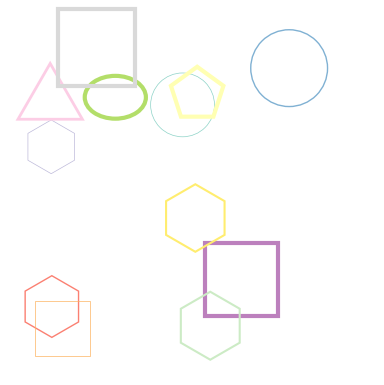[{"shape": "circle", "thickness": 0.5, "radius": 0.41, "center": [0.474, 0.728]}, {"shape": "pentagon", "thickness": 3, "radius": 0.36, "center": [0.512, 0.755]}, {"shape": "hexagon", "thickness": 0.5, "radius": 0.35, "center": [0.133, 0.619]}, {"shape": "hexagon", "thickness": 1, "radius": 0.4, "center": [0.135, 0.204]}, {"shape": "circle", "thickness": 1, "radius": 0.5, "center": [0.751, 0.823]}, {"shape": "square", "thickness": 0.5, "radius": 0.36, "center": [0.162, 0.147]}, {"shape": "oval", "thickness": 3, "radius": 0.4, "center": [0.3, 0.747]}, {"shape": "triangle", "thickness": 2, "radius": 0.48, "center": [0.13, 0.739]}, {"shape": "square", "thickness": 3, "radius": 0.5, "center": [0.251, 0.877]}, {"shape": "square", "thickness": 3, "radius": 0.47, "center": [0.626, 0.274]}, {"shape": "hexagon", "thickness": 1.5, "radius": 0.44, "center": [0.546, 0.154]}, {"shape": "hexagon", "thickness": 1.5, "radius": 0.44, "center": [0.507, 0.434]}]